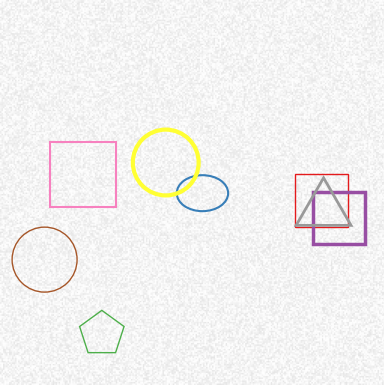[{"shape": "square", "thickness": 1, "radius": 0.35, "center": [0.836, 0.48]}, {"shape": "oval", "thickness": 1.5, "radius": 0.33, "center": [0.526, 0.498]}, {"shape": "pentagon", "thickness": 1, "radius": 0.3, "center": [0.265, 0.133]}, {"shape": "square", "thickness": 2.5, "radius": 0.34, "center": [0.881, 0.434]}, {"shape": "circle", "thickness": 3, "radius": 0.43, "center": [0.43, 0.578]}, {"shape": "circle", "thickness": 1, "radius": 0.42, "center": [0.116, 0.326]}, {"shape": "square", "thickness": 1.5, "radius": 0.42, "center": [0.216, 0.547]}, {"shape": "triangle", "thickness": 2, "radius": 0.41, "center": [0.84, 0.456]}]